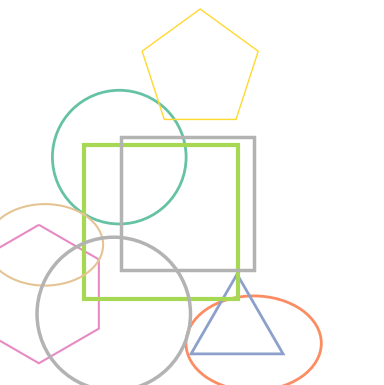[{"shape": "circle", "thickness": 2, "radius": 0.87, "center": [0.31, 0.592]}, {"shape": "oval", "thickness": 2, "radius": 0.88, "center": [0.659, 0.108]}, {"shape": "triangle", "thickness": 2, "radius": 0.69, "center": [0.616, 0.15]}, {"shape": "hexagon", "thickness": 1.5, "radius": 0.9, "center": [0.101, 0.236]}, {"shape": "square", "thickness": 3, "radius": 1.0, "center": [0.419, 0.423]}, {"shape": "pentagon", "thickness": 1, "radius": 0.79, "center": [0.52, 0.818]}, {"shape": "oval", "thickness": 1.5, "radius": 0.76, "center": [0.117, 0.364]}, {"shape": "circle", "thickness": 2.5, "radius": 1.0, "center": [0.295, 0.185]}, {"shape": "square", "thickness": 2.5, "radius": 0.87, "center": [0.488, 0.472]}]